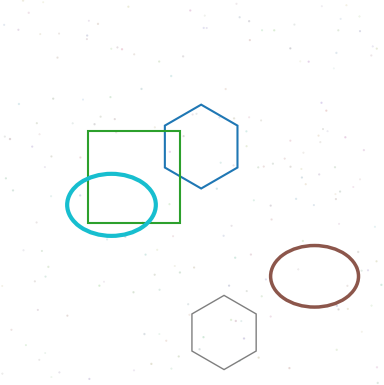[{"shape": "hexagon", "thickness": 1.5, "radius": 0.54, "center": [0.523, 0.619]}, {"shape": "square", "thickness": 1.5, "radius": 0.6, "center": [0.347, 0.54]}, {"shape": "oval", "thickness": 2.5, "radius": 0.57, "center": [0.817, 0.282]}, {"shape": "hexagon", "thickness": 1, "radius": 0.48, "center": [0.582, 0.136]}, {"shape": "oval", "thickness": 3, "radius": 0.58, "center": [0.29, 0.468]}]